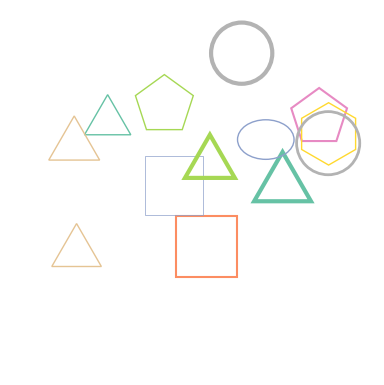[{"shape": "triangle", "thickness": 3, "radius": 0.43, "center": [0.734, 0.52]}, {"shape": "triangle", "thickness": 1, "radius": 0.35, "center": [0.28, 0.685]}, {"shape": "square", "thickness": 1.5, "radius": 0.39, "center": [0.536, 0.359]}, {"shape": "oval", "thickness": 1, "radius": 0.37, "center": [0.69, 0.638]}, {"shape": "square", "thickness": 0.5, "radius": 0.38, "center": [0.451, 0.518]}, {"shape": "pentagon", "thickness": 1.5, "radius": 0.38, "center": [0.829, 0.695]}, {"shape": "pentagon", "thickness": 1, "radius": 0.4, "center": [0.427, 0.727]}, {"shape": "triangle", "thickness": 3, "radius": 0.37, "center": [0.545, 0.575]}, {"shape": "hexagon", "thickness": 1, "radius": 0.4, "center": [0.854, 0.652]}, {"shape": "triangle", "thickness": 1, "radius": 0.37, "center": [0.199, 0.345]}, {"shape": "triangle", "thickness": 1, "radius": 0.38, "center": [0.193, 0.622]}, {"shape": "circle", "thickness": 3, "radius": 0.4, "center": [0.628, 0.862]}, {"shape": "circle", "thickness": 2, "radius": 0.41, "center": [0.852, 0.628]}]